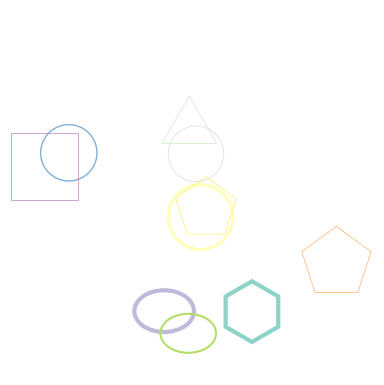[{"shape": "hexagon", "thickness": 3, "radius": 0.39, "center": [0.654, 0.191]}, {"shape": "circle", "thickness": 2, "radius": 0.42, "center": [0.521, 0.436]}, {"shape": "oval", "thickness": 3, "radius": 0.39, "center": [0.426, 0.192]}, {"shape": "circle", "thickness": 1, "radius": 0.37, "center": [0.179, 0.603]}, {"shape": "pentagon", "thickness": 0.5, "radius": 0.47, "center": [0.874, 0.317]}, {"shape": "oval", "thickness": 1.5, "radius": 0.36, "center": [0.489, 0.134]}, {"shape": "circle", "thickness": 0.5, "radius": 0.36, "center": [0.509, 0.6]}, {"shape": "square", "thickness": 0.5, "radius": 0.44, "center": [0.115, 0.568]}, {"shape": "triangle", "thickness": 0.5, "radius": 0.41, "center": [0.492, 0.669]}, {"shape": "pentagon", "thickness": 0.5, "radius": 0.41, "center": [0.535, 0.459]}]